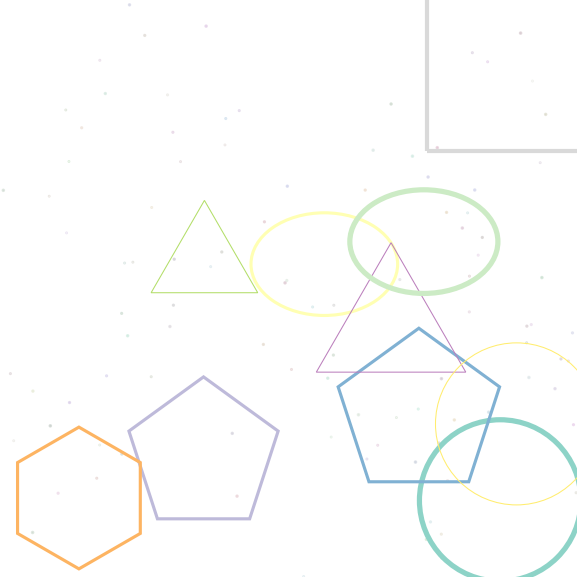[{"shape": "circle", "thickness": 2.5, "radius": 0.7, "center": [0.866, 0.133]}, {"shape": "oval", "thickness": 1.5, "radius": 0.63, "center": [0.562, 0.542]}, {"shape": "pentagon", "thickness": 1.5, "radius": 0.68, "center": [0.352, 0.211]}, {"shape": "pentagon", "thickness": 1.5, "radius": 0.73, "center": [0.725, 0.284]}, {"shape": "hexagon", "thickness": 1.5, "radius": 0.61, "center": [0.137, 0.137]}, {"shape": "triangle", "thickness": 0.5, "radius": 0.53, "center": [0.354, 0.546]}, {"shape": "square", "thickness": 2, "radius": 0.74, "center": [0.887, 0.885]}, {"shape": "triangle", "thickness": 0.5, "radius": 0.75, "center": [0.677, 0.429]}, {"shape": "oval", "thickness": 2.5, "radius": 0.64, "center": [0.734, 0.581]}, {"shape": "circle", "thickness": 0.5, "radius": 0.7, "center": [0.894, 0.265]}]